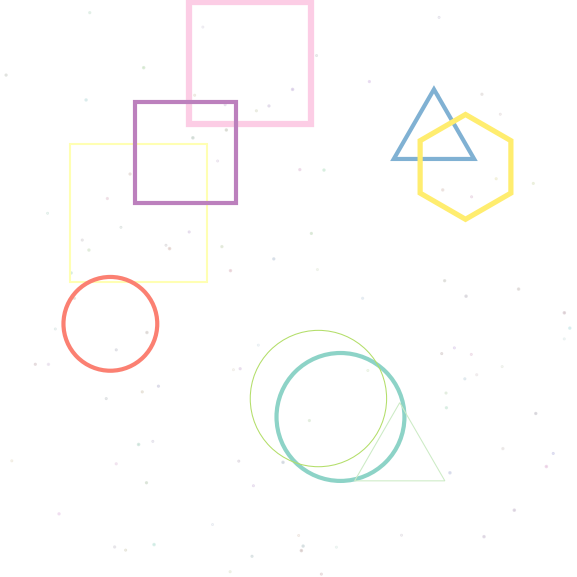[{"shape": "circle", "thickness": 2, "radius": 0.55, "center": [0.59, 0.277]}, {"shape": "square", "thickness": 1, "radius": 0.6, "center": [0.24, 0.63]}, {"shape": "circle", "thickness": 2, "radius": 0.41, "center": [0.191, 0.438]}, {"shape": "triangle", "thickness": 2, "radius": 0.4, "center": [0.751, 0.764]}, {"shape": "circle", "thickness": 0.5, "radius": 0.59, "center": [0.551, 0.309]}, {"shape": "square", "thickness": 3, "radius": 0.53, "center": [0.433, 0.89]}, {"shape": "square", "thickness": 2, "radius": 0.44, "center": [0.321, 0.736]}, {"shape": "triangle", "thickness": 0.5, "radius": 0.45, "center": [0.692, 0.212]}, {"shape": "hexagon", "thickness": 2.5, "radius": 0.45, "center": [0.806, 0.71]}]